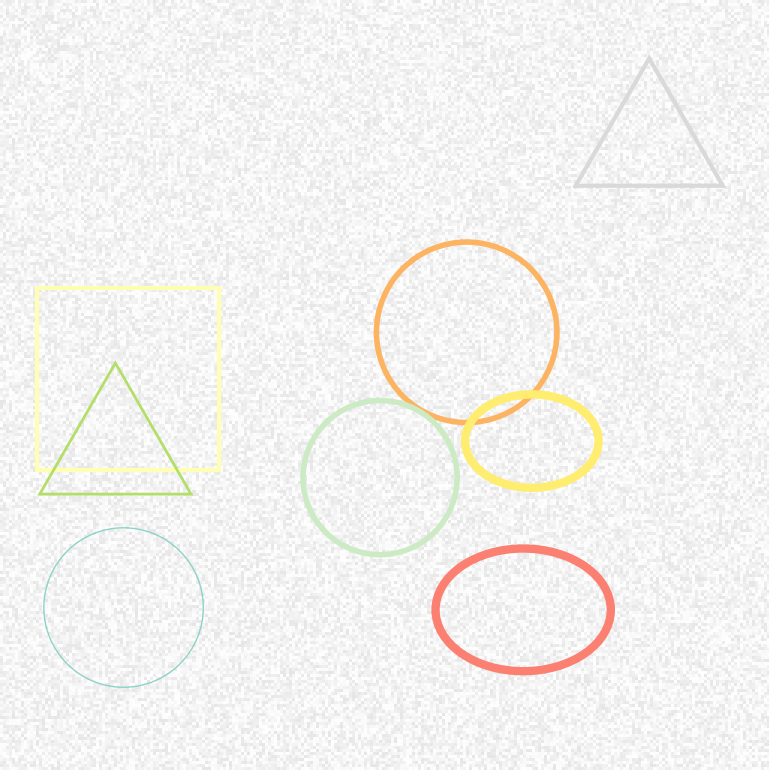[{"shape": "circle", "thickness": 0.5, "radius": 0.52, "center": [0.16, 0.211]}, {"shape": "square", "thickness": 1.5, "radius": 0.59, "center": [0.166, 0.508]}, {"shape": "oval", "thickness": 3, "radius": 0.57, "center": [0.679, 0.208]}, {"shape": "circle", "thickness": 2, "radius": 0.59, "center": [0.606, 0.568]}, {"shape": "triangle", "thickness": 1, "radius": 0.57, "center": [0.15, 0.415]}, {"shape": "triangle", "thickness": 1.5, "radius": 0.55, "center": [0.843, 0.814]}, {"shape": "circle", "thickness": 2, "radius": 0.5, "center": [0.494, 0.38]}, {"shape": "oval", "thickness": 3, "radius": 0.43, "center": [0.691, 0.427]}]